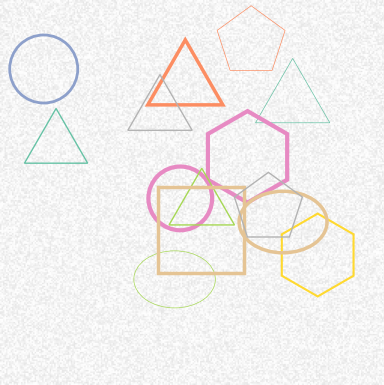[{"shape": "triangle", "thickness": 0.5, "radius": 0.56, "center": [0.76, 0.737]}, {"shape": "triangle", "thickness": 1, "radius": 0.47, "center": [0.146, 0.624]}, {"shape": "triangle", "thickness": 2.5, "radius": 0.56, "center": [0.481, 0.784]}, {"shape": "pentagon", "thickness": 0.5, "radius": 0.46, "center": [0.652, 0.892]}, {"shape": "circle", "thickness": 2, "radius": 0.44, "center": [0.114, 0.821]}, {"shape": "circle", "thickness": 3, "radius": 0.41, "center": [0.468, 0.485]}, {"shape": "hexagon", "thickness": 3, "radius": 0.59, "center": [0.643, 0.593]}, {"shape": "oval", "thickness": 0.5, "radius": 0.53, "center": [0.454, 0.274]}, {"shape": "triangle", "thickness": 1, "radius": 0.49, "center": [0.524, 0.465]}, {"shape": "hexagon", "thickness": 1.5, "radius": 0.54, "center": [0.825, 0.338]}, {"shape": "oval", "thickness": 2.5, "radius": 0.57, "center": [0.735, 0.423]}, {"shape": "square", "thickness": 2.5, "radius": 0.56, "center": [0.522, 0.403]}, {"shape": "triangle", "thickness": 1, "radius": 0.48, "center": [0.416, 0.71]}, {"shape": "pentagon", "thickness": 1, "radius": 0.46, "center": [0.697, 0.46]}]